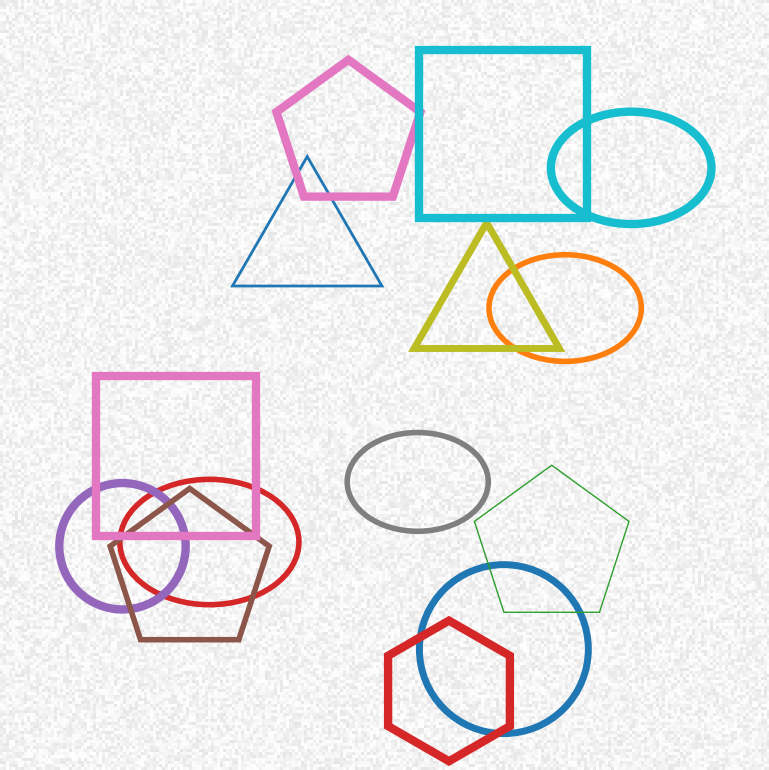[{"shape": "triangle", "thickness": 1, "radius": 0.56, "center": [0.399, 0.685]}, {"shape": "circle", "thickness": 2.5, "radius": 0.55, "center": [0.654, 0.157]}, {"shape": "oval", "thickness": 2, "radius": 0.49, "center": [0.734, 0.6]}, {"shape": "pentagon", "thickness": 0.5, "radius": 0.53, "center": [0.716, 0.29]}, {"shape": "oval", "thickness": 2, "radius": 0.58, "center": [0.272, 0.296]}, {"shape": "hexagon", "thickness": 3, "radius": 0.46, "center": [0.583, 0.103]}, {"shape": "circle", "thickness": 3, "radius": 0.41, "center": [0.159, 0.291]}, {"shape": "pentagon", "thickness": 2, "radius": 0.54, "center": [0.246, 0.257]}, {"shape": "square", "thickness": 3, "radius": 0.52, "center": [0.229, 0.408]}, {"shape": "pentagon", "thickness": 3, "radius": 0.49, "center": [0.452, 0.824]}, {"shape": "oval", "thickness": 2, "radius": 0.46, "center": [0.543, 0.374]}, {"shape": "triangle", "thickness": 2.5, "radius": 0.54, "center": [0.632, 0.602]}, {"shape": "oval", "thickness": 3, "radius": 0.52, "center": [0.82, 0.782]}, {"shape": "square", "thickness": 3, "radius": 0.55, "center": [0.653, 0.826]}]